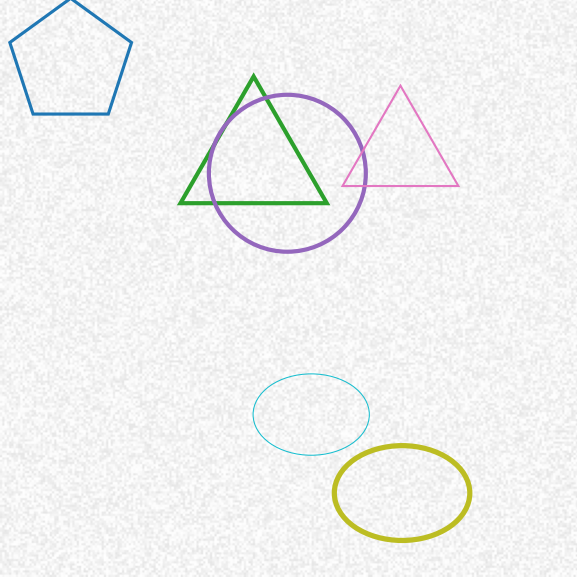[{"shape": "pentagon", "thickness": 1.5, "radius": 0.55, "center": [0.122, 0.891]}, {"shape": "triangle", "thickness": 2, "radius": 0.73, "center": [0.439, 0.72]}, {"shape": "circle", "thickness": 2, "radius": 0.68, "center": [0.498, 0.699]}, {"shape": "triangle", "thickness": 1, "radius": 0.58, "center": [0.693, 0.735]}, {"shape": "oval", "thickness": 2.5, "radius": 0.59, "center": [0.696, 0.145]}, {"shape": "oval", "thickness": 0.5, "radius": 0.5, "center": [0.539, 0.281]}]